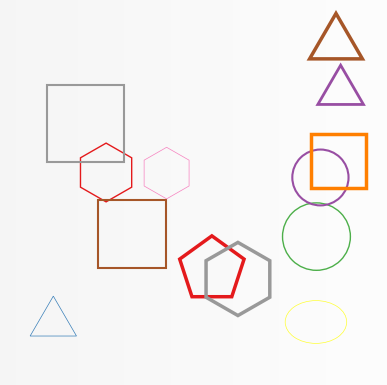[{"shape": "pentagon", "thickness": 2.5, "radius": 0.44, "center": [0.547, 0.3]}, {"shape": "hexagon", "thickness": 1, "radius": 0.38, "center": [0.274, 0.552]}, {"shape": "triangle", "thickness": 0.5, "radius": 0.35, "center": [0.138, 0.162]}, {"shape": "circle", "thickness": 1, "radius": 0.44, "center": [0.817, 0.385]}, {"shape": "triangle", "thickness": 2, "radius": 0.34, "center": [0.879, 0.763]}, {"shape": "circle", "thickness": 1.5, "radius": 0.36, "center": [0.827, 0.539]}, {"shape": "square", "thickness": 2.5, "radius": 0.35, "center": [0.873, 0.582]}, {"shape": "oval", "thickness": 0.5, "radius": 0.4, "center": [0.815, 0.164]}, {"shape": "triangle", "thickness": 2.5, "radius": 0.39, "center": [0.867, 0.886]}, {"shape": "square", "thickness": 1.5, "radius": 0.44, "center": [0.34, 0.392]}, {"shape": "hexagon", "thickness": 0.5, "radius": 0.33, "center": [0.43, 0.55]}, {"shape": "hexagon", "thickness": 2.5, "radius": 0.47, "center": [0.614, 0.275]}, {"shape": "square", "thickness": 1.5, "radius": 0.5, "center": [0.22, 0.68]}]